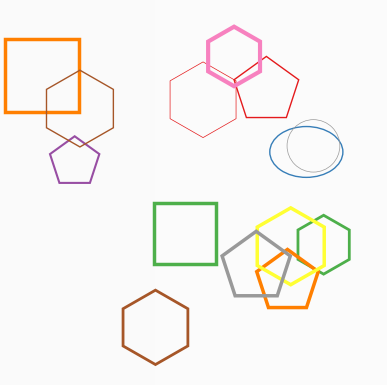[{"shape": "pentagon", "thickness": 1, "radius": 0.44, "center": [0.687, 0.766]}, {"shape": "hexagon", "thickness": 0.5, "radius": 0.49, "center": [0.524, 0.741]}, {"shape": "oval", "thickness": 1, "radius": 0.47, "center": [0.791, 0.605]}, {"shape": "square", "thickness": 2.5, "radius": 0.4, "center": [0.476, 0.393]}, {"shape": "hexagon", "thickness": 2, "radius": 0.38, "center": [0.835, 0.364]}, {"shape": "pentagon", "thickness": 1.5, "radius": 0.33, "center": [0.193, 0.579]}, {"shape": "pentagon", "thickness": 2.5, "radius": 0.42, "center": [0.742, 0.269]}, {"shape": "square", "thickness": 2.5, "radius": 0.48, "center": [0.107, 0.804]}, {"shape": "hexagon", "thickness": 2.5, "radius": 0.5, "center": [0.75, 0.36]}, {"shape": "hexagon", "thickness": 1, "radius": 0.5, "center": [0.206, 0.718]}, {"shape": "hexagon", "thickness": 2, "radius": 0.48, "center": [0.401, 0.15]}, {"shape": "hexagon", "thickness": 3, "radius": 0.39, "center": [0.604, 0.853]}, {"shape": "pentagon", "thickness": 2.5, "radius": 0.46, "center": [0.661, 0.307]}, {"shape": "circle", "thickness": 0.5, "radius": 0.34, "center": [0.809, 0.621]}]